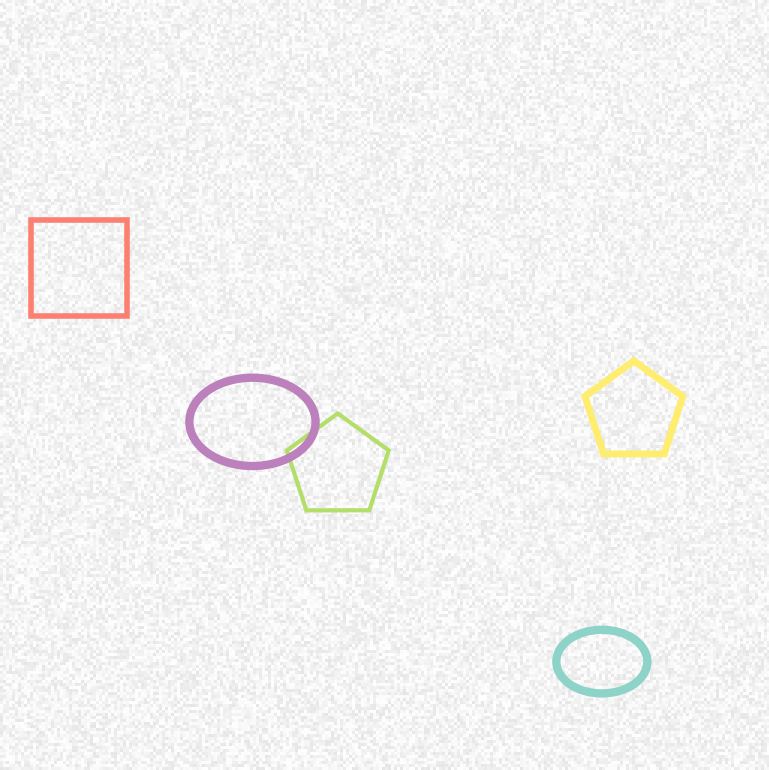[{"shape": "oval", "thickness": 3, "radius": 0.3, "center": [0.782, 0.141]}, {"shape": "square", "thickness": 2, "radius": 0.31, "center": [0.103, 0.652]}, {"shape": "pentagon", "thickness": 1.5, "radius": 0.35, "center": [0.439, 0.393]}, {"shape": "oval", "thickness": 3, "radius": 0.41, "center": [0.328, 0.452]}, {"shape": "pentagon", "thickness": 2.5, "radius": 0.33, "center": [0.823, 0.464]}]